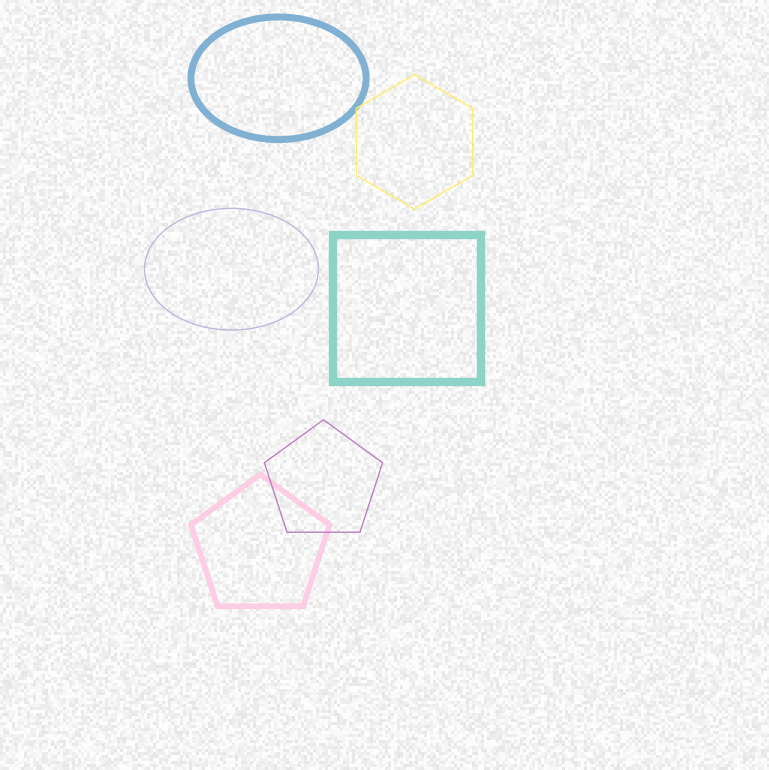[{"shape": "square", "thickness": 3, "radius": 0.48, "center": [0.529, 0.599]}, {"shape": "oval", "thickness": 0.5, "radius": 0.56, "center": [0.301, 0.65]}, {"shape": "oval", "thickness": 2.5, "radius": 0.57, "center": [0.362, 0.898]}, {"shape": "pentagon", "thickness": 2, "radius": 0.47, "center": [0.338, 0.289]}, {"shape": "pentagon", "thickness": 0.5, "radius": 0.4, "center": [0.42, 0.374]}, {"shape": "hexagon", "thickness": 0.5, "radius": 0.44, "center": [0.538, 0.816]}]